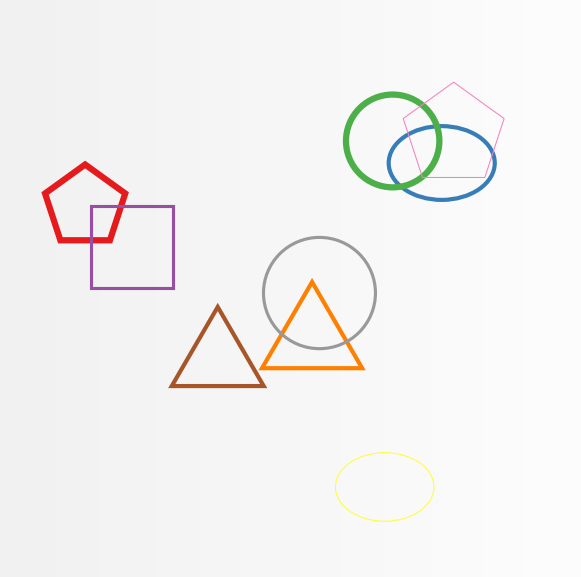[{"shape": "pentagon", "thickness": 3, "radius": 0.36, "center": [0.146, 0.642]}, {"shape": "oval", "thickness": 2, "radius": 0.46, "center": [0.76, 0.717]}, {"shape": "circle", "thickness": 3, "radius": 0.4, "center": [0.676, 0.755]}, {"shape": "square", "thickness": 1.5, "radius": 0.35, "center": [0.227, 0.571]}, {"shape": "triangle", "thickness": 2, "radius": 0.5, "center": [0.537, 0.411]}, {"shape": "oval", "thickness": 0.5, "radius": 0.42, "center": [0.662, 0.156]}, {"shape": "triangle", "thickness": 2, "radius": 0.46, "center": [0.375, 0.376]}, {"shape": "pentagon", "thickness": 0.5, "radius": 0.46, "center": [0.78, 0.766]}, {"shape": "circle", "thickness": 1.5, "radius": 0.48, "center": [0.55, 0.492]}]